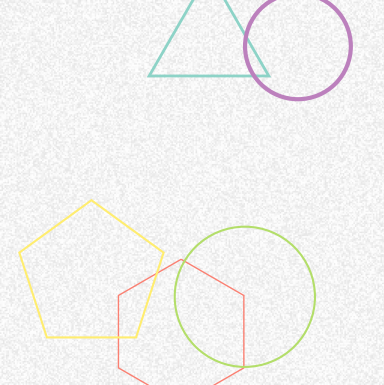[{"shape": "triangle", "thickness": 2, "radius": 0.9, "center": [0.543, 0.892]}, {"shape": "hexagon", "thickness": 1, "radius": 0.94, "center": [0.471, 0.138]}, {"shape": "circle", "thickness": 1.5, "radius": 0.91, "center": [0.636, 0.229]}, {"shape": "circle", "thickness": 3, "radius": 0.69, "center": [0.774, 0.88]}, {"shape": "pentagon", "thickness": 1.5, "radius": 0.98, "center": [0.238, 0.283]}]